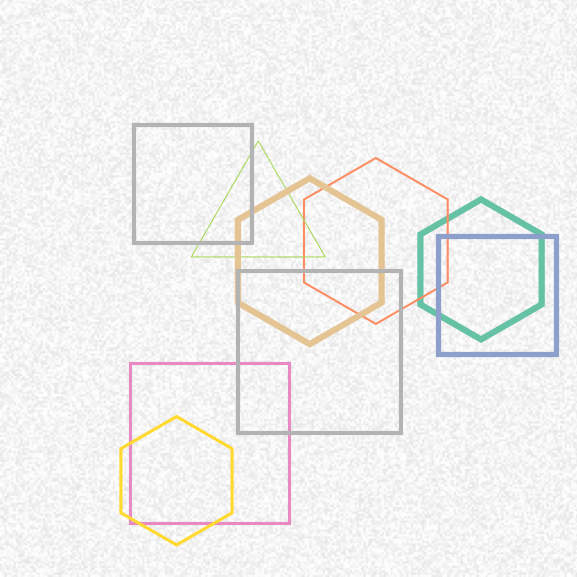[{"shape": "hexagon", "thickness": 3, "radius": 0.61, "center": [0.833, 0.533]}, {"shape": "hexagon", "thickness": 1, "radius": 0.72, "center": [0.651, 0.582]}, {"shape": "square", "thickness": 2.5, "radius": 0.51, "center": [0.86, 0.488]}, {"shape": "square", "thickness": 1.5, "radius": 0.69, "center": [0.362, 0.232]}, {"shape": "triangle", "thickness": 0.5, "radius": 0.67, "center": [0.447, 0.621]}, {"shape": "hexagon", "thickness": 1.5, "radius": 0.56, "center": [0.306, 0.167]}, {"shape": "hexagon", "thickness": 3, "radius": 0.72, "center": [0.536, 0.547]}, {"shape": "square", "thickness": 2, "radius": 0.7, "center": [0.553, 0.389]}, {"shape": "square", "thickness": 2, "radius": 0.51, "center": [0.334, 0.681]}]